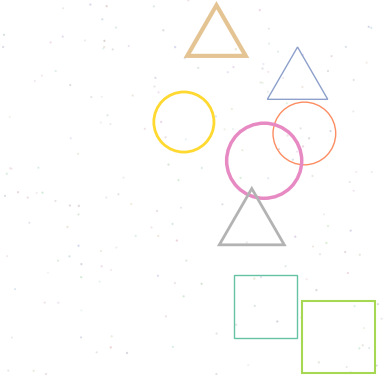[{"shape": "square", "thickness": 1, "radius": 0.41, "center": [0.689, 0.204]}, {"shape": "circle", "thickness": 1, "radius": 0.41, "center": [0.791, 0.653]}, {"shape": "triangle", "thickness": 1, "radius": 0.45, "center": [0.773, 0.787]}, {"shape": "circle", "thickness": 2.5, "radius": 0.49, "center": [0.686, 0.583]}, {"shape": "square", "thickness": 1.5, "radius": 0.47, "center": [0.88, 0.125]}, {"shape": "circle", "thickness": 2, "radius": 0.39, "center": [0.478, 0.683]}, {"shape": "triangle", "thickness": 3, "radius": 0.44, "center": [0.562, 0.899]}, {"shape": "triangle", "thickness": 2, "radius": 0.49, "center": [0.654, 0.413]}]